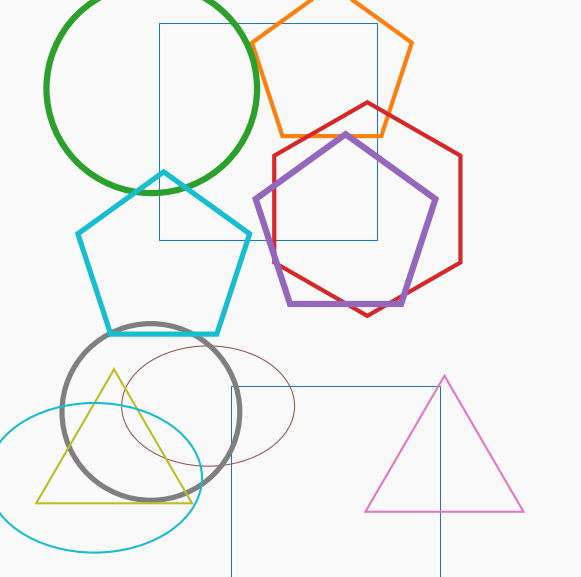[{"shape": "square", "thickness": 0.5, "radius": 0.9, "center": [0.578, 0.152]}, {"shape": "square", "thickness": 0.5, "radius": 0.94, "center": [0.462, 0.771]}, {"shape": "pentagon", "thickness": 2, "radius": 0.72, "center": [0.571, 0.88]}, {"shape": "circle", "thickness": 3, "radius": 0.91, "center": [0.261, 0.846]}, {"shape": "hexagon", "thickness": 2, "radius": 0.92, "center": [0.632, 0.637]}, {"shape": "pentagon", "thickness": 3, "radius": 0.81, "center": [0.595, 0.604]}, {"shape": "oval", "thickness": 0.5, "radius": 0.74, "center": [0.358, 0.296]}, {"shape": "triangle", "thickness": 1, "radius": 0.79, "center": [0.765, 0.191]}, {"shape": "circle", "thickness": 2.5, "radius": 0.76, "center": [0.26, 0.286]}, {"shape": "triangle", "thickness": 1, "radius": 0.77, "center": [0.196, 0.205]}, {"shape": "oval", "thickness": 1, "radius": 0.93, "center": [0.162, 0.172]}, {"shape": "pentagon", "thickness": 2.5, "radius": 0.78, "center": [0.282, 0.546]}]